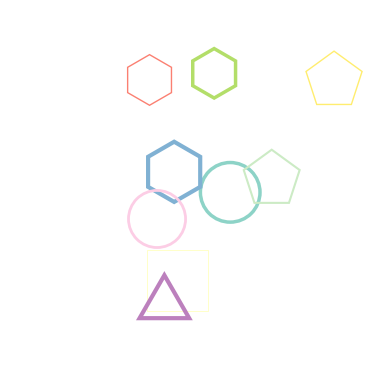[{"shape": "circle", "thickness": 2.5, "radius": 0.39, "center": [0.598, 0.5]}, {"shape": "square", "thickness": 0.5, "radius": 0.4, "center": [0.462, 0.272]}, {"shape": "hexagon", "thickness": 1, "radius": 0.33, "center": [0.388, 0.792]}, {"shape": "hexagon", "thickness": 3, "radius": 0.39, "center": [0.452, 0.554]}, {"shape": "hexagon", "thickness": 2.5, "radius": 0.32, "center": [0.556, 0.81]}, {"shape": "circle", "thickness": 2, "radius": 0.37, "center": [0.408, 0.431]}, {"shape": "triangle", "thickness": 3, "radius": 0.37, "center": [0.427, 0.211]}, {"shape": "pentagon", "thickness": 1.5, "radius": 0.38, "center": [0.706, 0.535]}, {"shape": "pentagon", "thickness": 1, "radius": 0.38, "center": [0.868, 0.791]}]